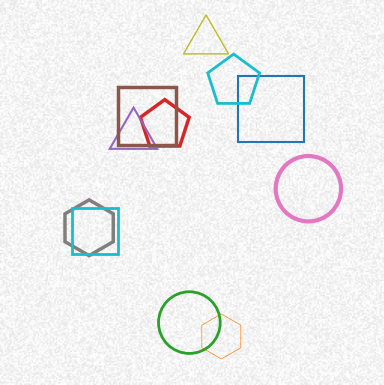[{"shape": "square", "thickness": 1.5, "radius": 0.43, "center": [0.703, 0.717]}, {"shape": "hexagon", "thickness": 0.5, "radius": 0.29, "center": [0.575, 0.126]}, {"shape": "circle", "thickness": 2, "radius": 0.4, "center": [0.492, 0.162]}, {"shape": "pentagon", "thickness": 2.5, "radius": 0.33, "center": [0.428, 0.675]}, {"shape": "triangle", "thickness": 1.5, "radius": 0.36, "center": [0.347, 0.649]}, {"shape": "square", "thickness": 2.5, "radius": 0.37, "center": [0.381, 0.698]}, {"shape": "circle", "thickness": 3, "radius": 0.42, "center": [0.801, 0.51]}, {"shape": "hexagon", "thickness": 2.5, "radius": 0.36, "center": [0.231, 0.408]}, {"shape": "triangle", "thickness": 1, "radius": 0.34, "center": [0.535, 0.894]}, {"shape": "pentagon", "thickness": 2, "radius": 0.35, "center": [0.607, 0.789]}, {"shape": "square", "thickness": 2, "radius": 0.3, "center": [0.247, 0.399]}]